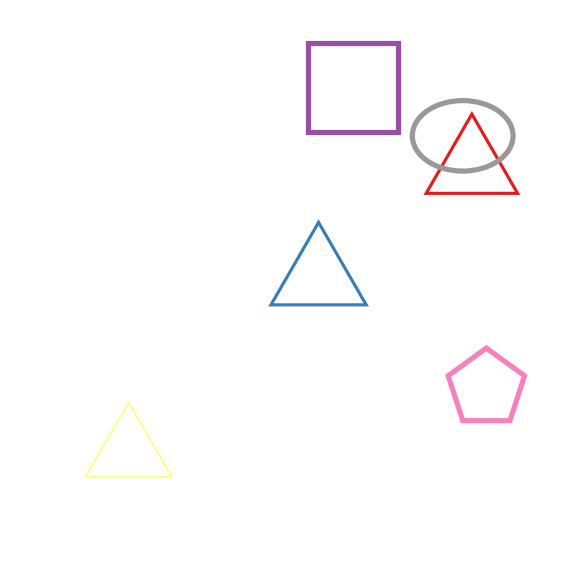[{"shape": "triangle", "thickness": 1.5, "radius": 0.46, "center": [0.817, 0.71]}, {"shape": "triangle", "thickness": 1.5, "radius": 0.48, "center": [0.552, 0.519]}, {"shape": "square", "thickness": 2.5, "radius": 0.39, "center": [0.612, 0.848]}, {"shape": "triangle", "thickness": 0.5, "radius": 0.43, "center": [0.223, 0.216]}, {"shape": "pentagon", "thickness": 2.5, "radius": 0.35, "center": [0.842, 0.327]}, {"shape": "oval", "thickness": 2.5, "radius": 0.44, "center": [0.801, 0.764]}]